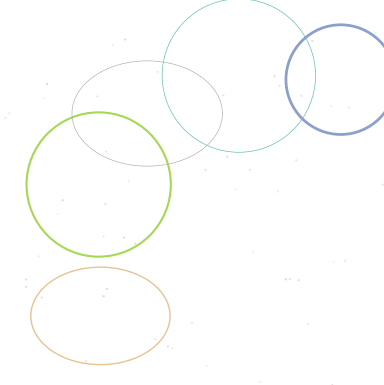[{"shape": "circle", "thickness": 0.5, "radius": 1.0, "center": [0.62, 0.804]}, {"shape": "circle", "thickness": 2, "radius": 0.71, "center": [0.885, 0.793]}, {"shape": "circle", "thickness": 1.5, "radius": 0.94, "center": [0.256, 0.521]}, {"shape": "oval", "thickness": 1, "radius": 0.9, "center": [0.261, 0.18]}, {"shape": "oval", "thickness": 0.5, "radius": 0.98, "center": [0.382, 0.705]}]